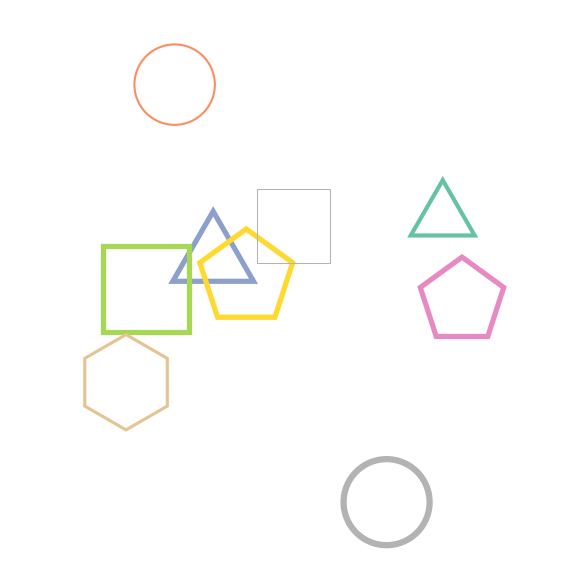[{"shape": "triangle", "thickness": 2, "radius": 0.32, "center": [0.767, 0.623]}, {"shape": "circle", "thickness": 1, "radius": 0.35, "center": [0.302, 0.853]}, {"shape": "triangle", "thickness": 2.5, "radius": 0.4, "center": [0.369, 0.552]}, {"shape": "pentagon", "thickness": 2.5, "radius": 0.38, "center": [0.8, 0.478]}, {"shape": "square", "thickness": 2.5, "radius": 0.37, "center": [0.252, 0.498]}, {"shape": "pentagon", "thickness": 2.5, "radius": 0.42, "center": [0.426, 0.518]}, {"shape": "hexagon", "thickness": 1.5, "radius": 0.41, "center": [0.218, 0.337]}, {"shape": "circle", "thickness": 3, "radius": 0.37, "center": [0.669, 0.13]}, {"shape": "square", "thickness": 0.5, "radius": 0.32, "center": [0.509, 0.608]}]